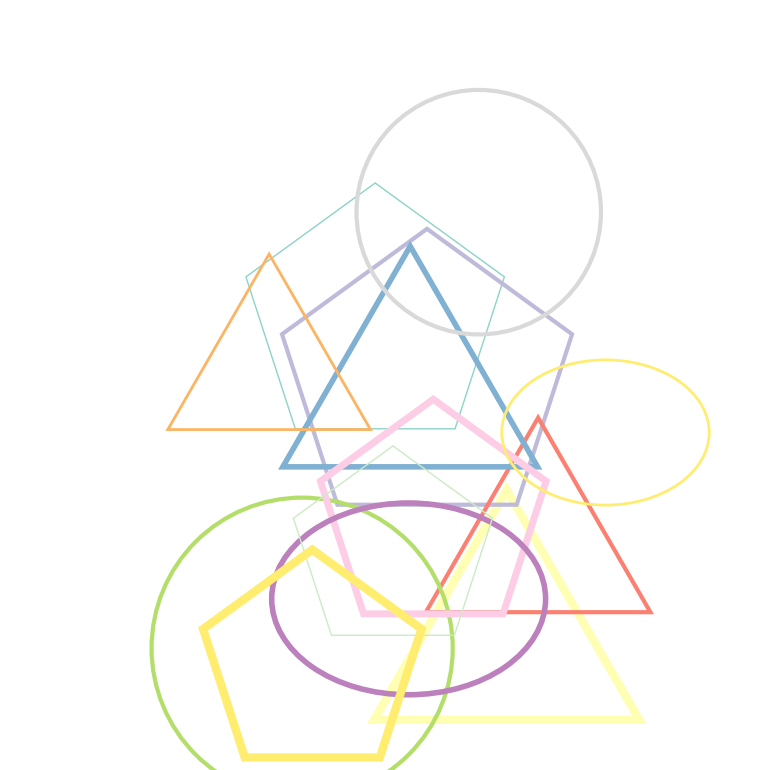[{"shape": "pentagon", "thickness": 0.5, "radius": 0.88, "center": [0.487, 0.586]}, {"shape": "triangle", "thickness": 3, "radius": 0.99, "center": [0.658, 0.165]}, {"shape": "pentagon", "thickness": 1.5, "radius": 0.99, "center": [0.555, 0.505]}, {"shape": "triangle", "thickness": 1.5, "radius": 0.84, "center": [0.699, 0.289]}, {"shape": "triangle", "thickness": 2, "radius": 0.95, "center": [0.533, 0.489]}, {"shape": "triangle", "thickness": 1, "radius": 0.76, "center": [0.35, 0.518]}, {"shape": "circle", "thickness": 1.5, "radius": 0.98, "center": [0.392, 0.158]}, {"shape": "pentagon", "thickness": 2.5, "radius": 0.77, "center": [0.563, 0.327]}, {"shape": "circle", "thickness": 1.5, "radius": 0.79, "center": [0.622, 0.724]}, {"shape": "oval", "thickness": 2, "radius": 0.89, "center": [0.531, 0.222]}, {"shape": "pentagon", "thickness": 0.5, "radius": 0.68, "center": [0.51, 0.285]}, {"shape": "oval", "thickness": 1, "radius": 0.67, "center": [0.786, 0.438]}, {"shape": "pentagon", "thickness": 3, "radius": 0.75, "center": [0.406, 0.137]}]